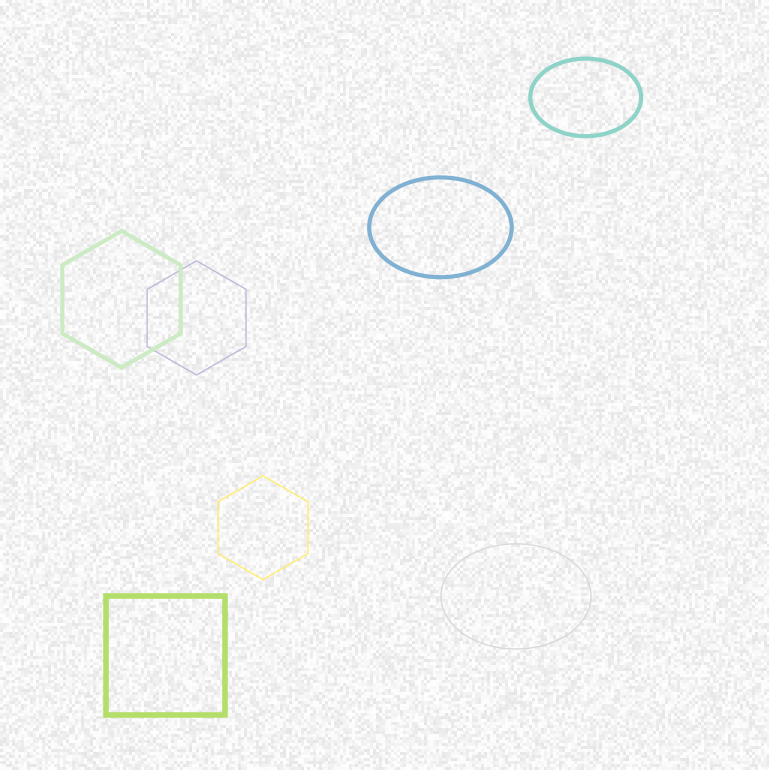[{"shape": "oval", "thickness": 1.5, "radius": 0.36, "center": [0.761, 0.873]}, {"shape": "hexagon", "thickness": 0.5, "radius": 0.37, "center": [0.255, 0.587]}, {"shape": "oval", "thickness": 1.5, "radius": 0.46, "center": [0.572, 0.705]}, {"shape": "square", "thickness": 2, "radius": 0.39, "center": [0.215, 0.149]}, {"shape": "oval", "thickness": 0.5, "radius": 0.49, "center": [0.67, 0.225]}, {"shape": "hexagon", "thickness": 1.5, "radius": 0.44, "center": [0.158, 0.611]}, {"shape": "hexagon", "thickness": 0.5, "radius": 0.34, "center": [0.342, 0.315]}]